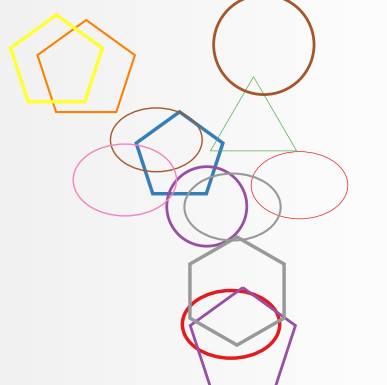[{"shape": "oval", "thickness": 0.5, "radius": 0.62, "center": [0.773, 0.519]}, {"shape": "oval", "thickness": 2.5, "radius": 0.63, "center": [0.596, 0.158]}, {"shape": "pentagon", "thickness": 2.5, "radius": 0.59, "center": [0.463, 0.592]}, {"shape": "triangle", "thickness": 0.5, "radius": 0.64, "center": [0.654, 0.672]}, {"shape": "pentagon", "thickness": 2, "radius": 0.71, "center": [0.627, 0.11]}, {"shape": "circle", "thickness": 2, "radius": 0.52, "center": [0.534, 0.464]}, {"shape": "pentagon", "thickness": 1.5, "radius": 0.66, "center": [0.222, 0.816]}, {"shape": "pentagon", "thickness": 2.5, "radius": 0.62, "center": [0.146, 0.837]}, {"shape": "oval", "thickness": 1, "radius": 0.59, "center": [0.403, 0.637]}, {"shape": "circle", "thickness": 2, "radius": 0.65, "center": [0.681, 0.884]}, {"shape": "oval", "thickness": 1, "radius": 0.67, "center": [0.322, 0.532]}, {"shape": "oval", "thickness": 1.5, "radius": 0.62, "center": [0.6, 0.462]}, {"shape": "hexagon", "thickness": 2.5, "radius": 0.7, "center": [0.612, 0.244]}]